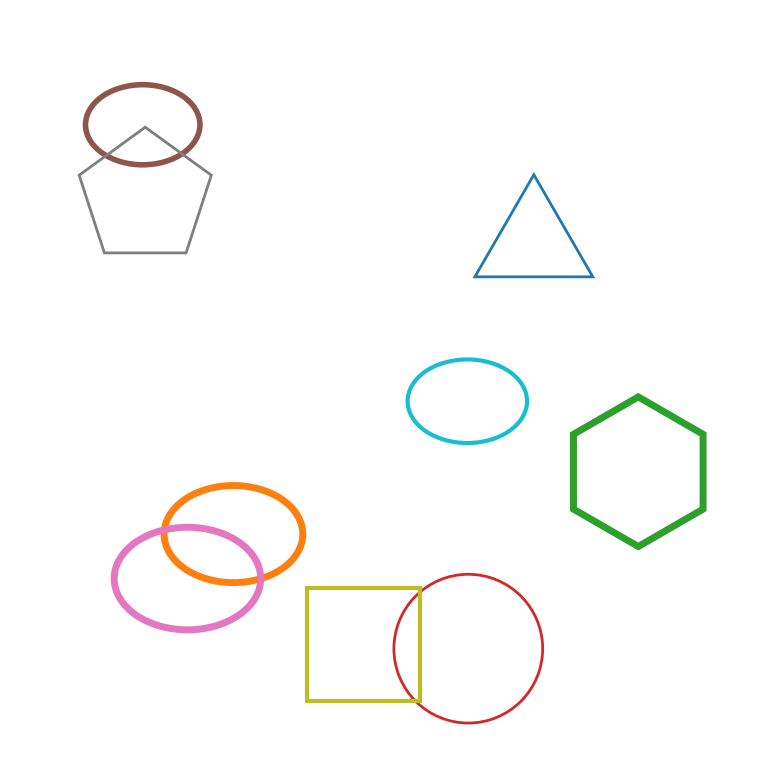[{"shape": "triangle", "thickness": 1, "radius": 0.44, "center": [0.693, 0.685]}, {"shape": "oval", "thickness": 2.5, "radius": 0.45, "center": [0.303, 0.306]}, {"shape": "hexagon", "thickness": 2.5, "radius": 0.49, "center": [0.829, 0.387]}, {"shape": "circle", "thickness": 1, "radius": 0.48, "center": [0.608, 0.158]}, {"shape": "oval", "thickness": 2, "radius": 0.37, "center": [0.185, 0.838]}, {"shape": "oval", "thickness": 2.5, "radius": 0.48, "center": [0.243, 0.249]}, {"shape": "pentagon", "thickness": 1, "radius": 0.45, "center": [0.189, 0.745]}, {"shape": "square", "thickness": 1.5, "radius": 0.37, "center": [0.472, 0.163]}, {"shape": "oval", "thickness": 1.5, "radius": 0.39, "center": [0.607, 0.479]}]